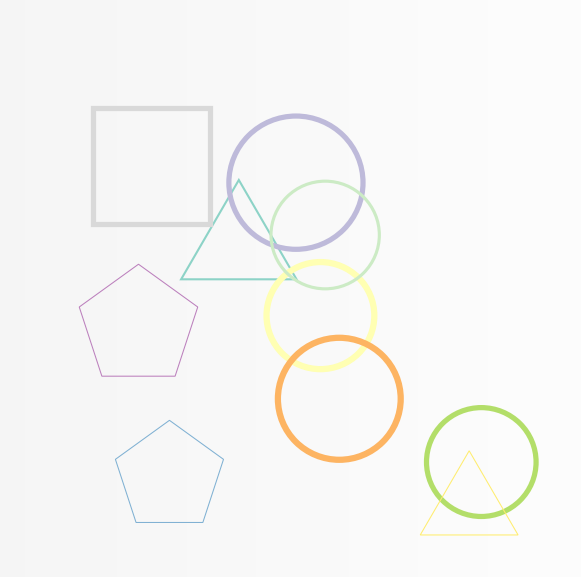[{"shape": "triangle", "thickness": 1, "radius": 0.57, "center": [0.411, 0.573]}, {"shape": "circle", "thickness": 3, "radius": 0.46, "center": [0.551, 0.453]}, {"shape": "circle", "thickness": 2.5, "radius": 0.58, "center": [0.509, 0.683]}, {"shape": "pentagon", "thickness": 0.5, "radius": 0.49, "center": [0.292, 0.174]}, {"shape": "circle", "thickness": 3, "radius": 0.53, "center": [0.584, 0.309]}, {"shape": "circle", "thickness": 2.5, "radius": 0.47, "center": [0.828, 0.199]}, {"shape": "square", "thickness": 2.5, "radius": 0.5, "center": [0.261, 0.711]}, {"shape": "pentagon", "thickness": 0.5, "radius": 0.54, "center": [0.238, 0.434]}, {"shape": "circle", "thickness": 1.5, "radius": 0.47, "center": [0.559, 0.592]}, {"shape": "triangle", "thickness": 0.5, "radius": 0.49, "center": [0.807, 0.121]}]